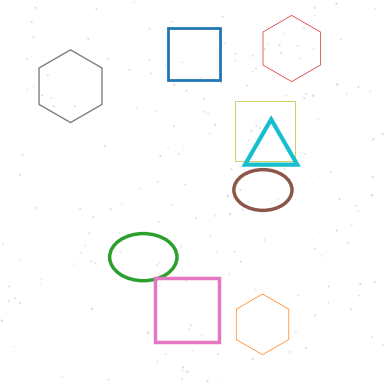[{"shape": "square", "thickness": 2, "radius": 0.34, "center": [0.505, 0.859]}, {"shape": "hexagon", "thickness": 0.5, "radius": 0.39, "center": [0.682, 0.157]}, {"shape": "oval", "thickness": 2.5, "radius": 0.44, "center": [0.372, 0.332]}, {"shape": "hexagon", "thickness": 0.5, "radius": 0.43, "center": [0.758, 0.874]}, {"shape": "oval", "thickness": 2.5, "radius": 0.38, "center": [0.683, 0.506]}, {"shape": "square", "thickness": 2.5, "radius": 0.42, "center": [0.486, 0.195]}, {"shape": "hexagon", "thickness": 1, "radius": 0.47, "center": [0.183, 0.776]}, {"shape": "square", "thickness": 0.5, "radius": 0.39, "center": [0.689, 0.66]}, {"shape": "triangle", "thickness": 3, "radius": 0.39, "center": [0.704, 0.612]}]